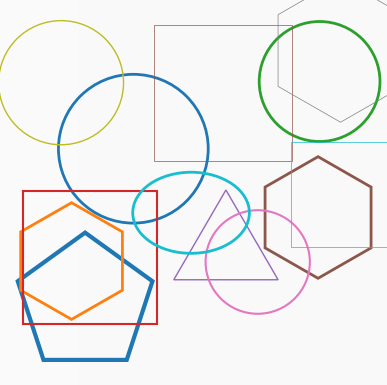[{"shape": "pentagon", "thickness": 3, "radius": 0.91, "center": [0.22, 0.213]}, {"shape": "circle", "thickness": 2, "radius": 0.97, "center": [0.344, 0.614]}, {"shape": "hexagon", "thickness": 2, "radius": 0.76, "center": [0.185, 0.322]}, {"shape": "circle", "thickness": 2, "radius": 0.78, "center": [0.825, 0.788]}, {"shape": "square", "thickness": 1.5, "radius": 0.86, "center": [0.232, 0.331]}, {"shape": "triangle", "thickness": 1, "radius": 0.78, "center": [0.583, 0.351]}, {"shape": "hexagon", "thickness": 2, "radius": 0.79, "center": [0.821, 0.435]}, {"shape": "square", "thickness": 0.5, "radius": 0.89, "center": [0.575, 0.759]}, {"shape": "circle", "thickness": 1.5, "radius": 0.67, "center": [0.665, 0.319]}, {"shape": "hexagon", "thickness": 0.5, "radius": 0.93, "center": [0.879, 0.869]}, {"shape": "circle", "thickness": 1, "radius": 0.81, "center": [0.158, 0.785]}, {"shape": "square", "thickness": 0.5, "radius": 0.69, "center": [0.887, 0.495]}, {"shape": "oval", "thickness": 2, "radius": 0.75, "center": [0.493, 0.447]}]